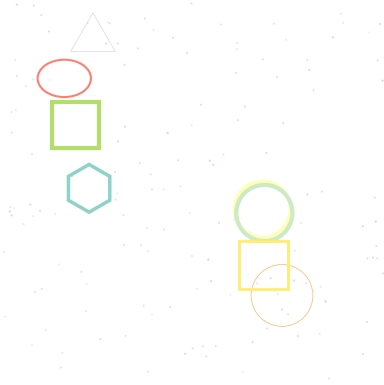[{"shape": "hexagon", "thickness": 2.5, "radius": 0.31, "center": [0.231, 0.511]}, {"shape": "circle", "thickness": 2.5, "radius": 0.36, "center": [0.682, 0.456]}, {"shape": "oval", "thickness": 1.5, "radius": 0.35, "center": [0.167, 0.796]}, {"shape": "circle", "thickness": 0.5, "radius": 0.4, "center": [0.732, 0.233]}, {"shape": "square", "thickness": 3, "radius": 0.3, "center": [0.195, 0.675]}, {"shape": "triangle", "thickness": 0.5, "radius": 0.33, "center": [0.241, 0.9]}, {"shape": "circle", "thickness": 3, "radius": 0.36, "center": [0.687, 0.447]}, {"shape": "square", "thickness": 2, "radius": 0.31, "center": [0.685, 0.312]}]